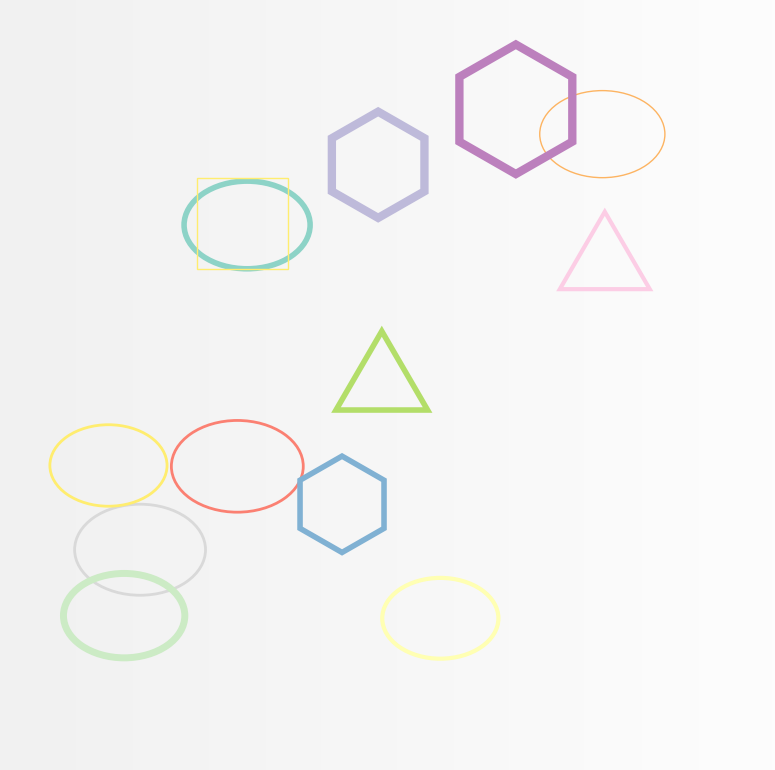[{"shape": "oval", "thickness": 2, "radius": 0.41, "center": [0.319, 0.708]}, {"shape": "oval", "thickness": 1.5, "radius": 0.37, "center": [0.568, 0.197]}, {"shape": "hexagon", "thickness": 3, "radius": 0.34, "center": [0.488, 0.786]}, {"shape": "oval", "thickness": 1, "radius": 0.43, "center": [0.306, 0.394]}, {"shape": "hexagon", "thickness": 2, "radius": 0.31, "center": [0.441, 0.345]}, {"shape": "oval", "thickness": 0.5, "radius": 0.4, "center": [0.777, 0.826]}, {"shape": "triangle", "thickness": 2, "radius": 0.34, "center": [0.493, 0.502]}, {"shape": "triangle", "thickness": 1.5, "radius": 0.33, "center": [0.78, 0.658]}, {"shape": "oval", "thickness": 1, "radius": 0.42, "center": [0.181, 0.286]}, {"shape": "hexagon", "thickness": 3, "radius": 0.42, "center": [0.666, 0.858]}, {"shape": "oval", "thickness": 2.5, "radius": 0.39, "center": [0.16, 0.2]}, {"shape": "oval", "thickness": 1, "radius": 0.38, "center": [0.14, 0.395]}, {"shape": "square", "thickness": 0.5, "radius": 0.29, "center": [0.313, 0.71]}]